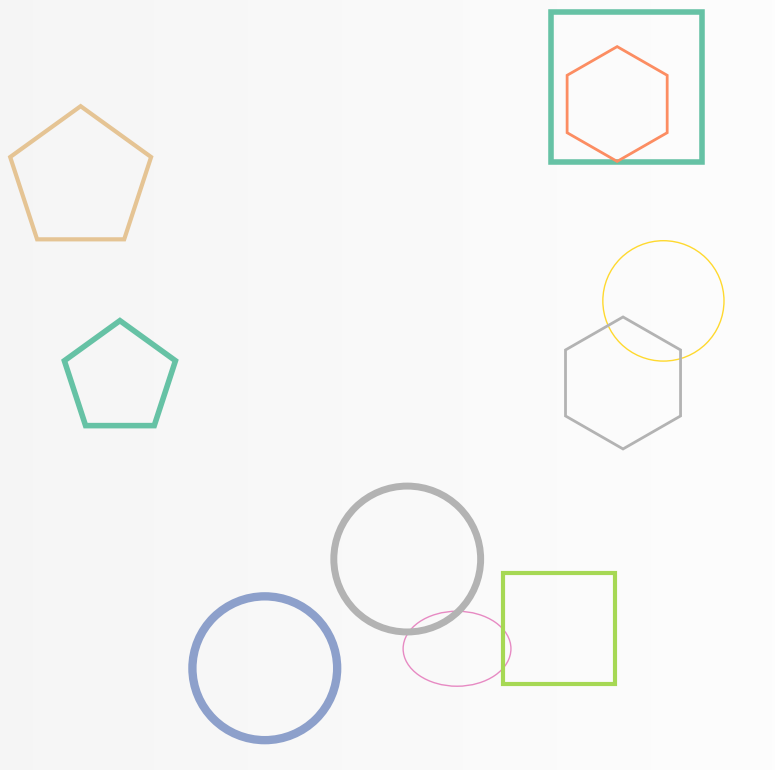[{"shape": "square", "thickness": 2, "radius": 0.49, "center": [0.808, 0.887]}, {"shape": "pentagon", "thickness": 2, "radius": 0.38, "center": [0.155, 0.508]}, {"shape": "hexagon", "thickness": 1, "radius": 0.37, "center": [0.796, 0.865]}, {"shape": "circle", "thickness": 3, "radius": 0.47, "center": [0.342, 0.132]}, {"shape": "oval", "thickness": 0.5, "radius": 0.35, "center": [0.59, 0.157]}, {"shape": "square", "thickness": 1.5, "radius": 0.36, "center": [0.721, 0.183]}, {"shape": "circle", "thickness": 0.5, "radius": 0.39, "center": [0.856, 0.609]}, {"shape": "pentagon", "thickness": 1.5, "radius": 0.48, "center": [0.104, 0.767]}, {"shape": "circle", "thickness": 2.5, "radius": 0.47, "center": [0.525, 0.274]}, {"shape": "hexagon", "thickness": 1, "radius": 0.43, "center": [0.804, 0.503]}]